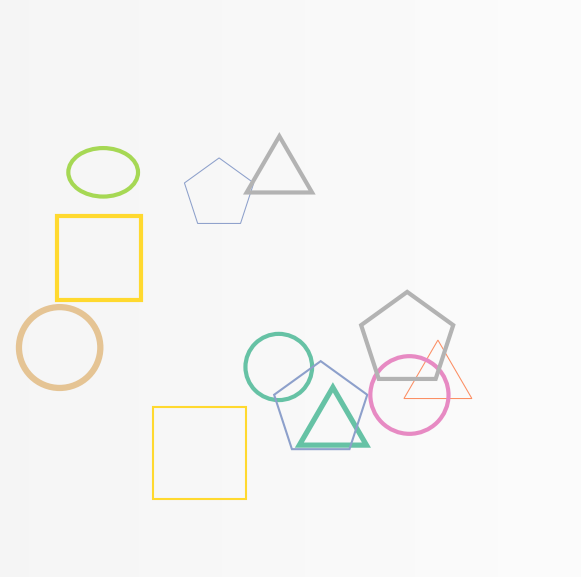[{"shape": "triangle", "thickness": 2.5, "radius": 0.33, "center": [0.573, 0.262]}, {"shape": "circle", "thickness": 2, "radius": 0.29, "center": [0.48, 0.364]}, {"shape": "triangle", "thickness": 0.5, "radius": 0.34, "center": [0.753, 0.343]}, {"shape": "pentagon", "thickness": 0.5, "radius": 0.31, "center": [0.377, 0.663]}, {"shape": "pentagon", "thickness": 1, "radius": 0.42, "center": [0.552, 0.29]}, {"shape": "circle", "thickness": 2, "radius": 0.34, "center": [0.704, 0.315]}, {"shape": "oval", "thickness": 2, "radius": 0.3, "center": [0.178, 0.701]}, {"shape": "square", "thickness": 2, "radius": 0.36, "center": [0.17, 0.553]}, {"shape": "square", "thickness": 1, "radius": 0.4, "center": [0.344, 0.215]}, {"shape": "circle", "thickness": 3, "radius": 0.35, "center": [0.103, 0.397]}, {"shape": "pentagon", "thickness": 2, "radius": 0.42, "center": [0.701, 0.41]}, {"shape": "triangle", "thickness": 2, "radius": 0.32, "center": [0.481, 0.698]}]